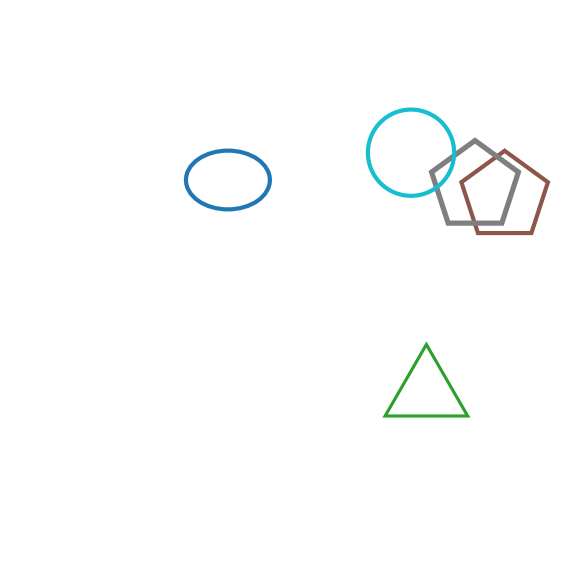[{"shape": "oval", "thickness": 2, "radius": 0.36, "center": [0.395, 0.687]}, {"shape": "triangle", "thickness": 1.5, "radius": 0.41, "center": [0.738, 0.32]}, {"shape": "pentagon", "thickness": 2, "radius": 0.39, "center": [0.874, 0.659]}, {"shape": "pentagon", "thickness": 2.5, "radius": 0.4, "center": [0.822, 0.677]}, {"shape": "circle", "thickness": 2, "radius": 0.37, "center": [0.712, 0.735]}]